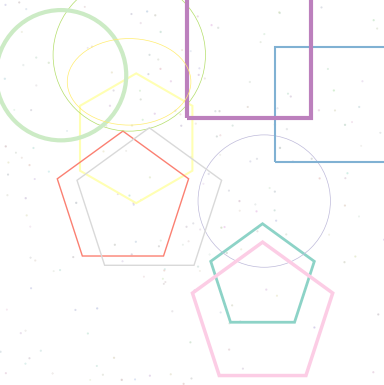[{"shape": "pentagon", "thickness": 2, "radius": 0.71, "center": [0.682, 0.277]}, {"shape": "hexagon", "thickness": 1.5, "radius": 0.84, "center": [0.354, 0.641]}, {"shape": "circle", "thickness": 0.5, "radius": 0.86, "center": [0.686, 0.478]}, {"shape": "pentagon", "thickness": 1, "radius": 0.9, "center": [0.319, 0.48]}, {"shape": "square", "thickness": 1.5, "radius": 0.74, "center": [0.862, 0.728]}, {"shape": "circle", "thickness": 0.5, "radius": 0.99, "center": [0.336, 0.857]}, {"shape": "pentagon", "thickness": 2.5, "radius": 0.96, "center": [0.682, 0.18]}, {"shape": "pentagon", "thickness": 1, "radius": 0.99, "center": [0.388, 0.471]}, {"shape": "square", "thickness": 3, "radius": 0.8, "center": [0.647, 0.854]}, {"shape": "circle", "thickness": 3, "radius": 0.85, "center": [0.159, 0.805]}, {"shape": "oval", "thickness": 0.5, "radius": 0.8, "center": [0.335, 0.787]}]